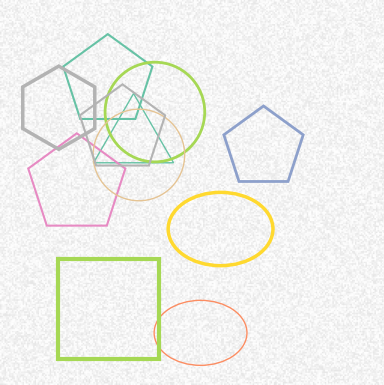[{"shape": "pentagon", "thickness": 1.5, "radius": 0.61, "center": [0.28, 0.79]}, {"shape": "triangle", "thickness": 1, "radius": 0.6, "center": [0.347, 0.637]}, {"shape": "oval", "thickness": 1, "radius": 0.6, "center": [0.521, 0.135]}, {"shape": "pentagon", "thickness": 2, "radius": 0.54, "center": [0.684, 0.616]}, {"shape": "pentagon", "thickness": 1.5, "radius": 0.66, "center": [0.199, 0.521]}, {"shape": "square", "thickness": 3, "radius": 0.65, "center": [0.281, 0.197]}, {"shape": "circle", "thickness": 2, "radius": 0.65, "center": [0.402, 0.709]}, {"shape": "oval", "thickness": 2.5, "radius": 0.68, "center": [0.573, 0.405]}, {"shape": "circle", "thickness": 1, "radius": 0.59, "center": [0.361, 0.597]}, {"shape": "pentagon", "thickness": 1.5, "radius": 0.58, "center": [0.318, 0.664]}, {"shape": "hexagon", "thickness": 2.5, "radius": 0.54, "center": [0.153, 0.72]}]